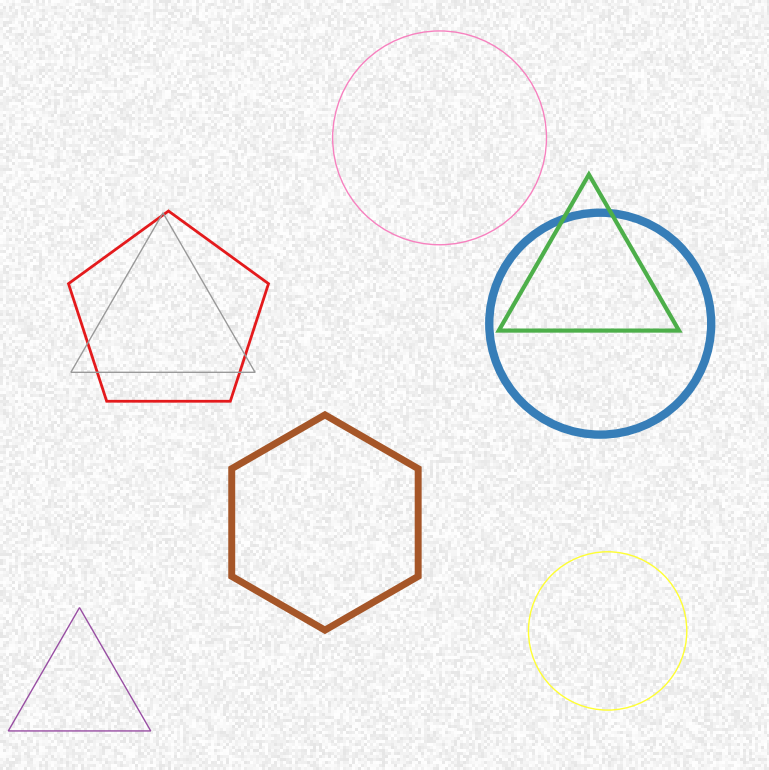[{"shape": "pentagon", "thickness": 1, "radius": 0.68, "center": [0.219, 0.589]}, {"shape": "circle", "thickness": 3, "radius": 0.72, "center": [0.78, 0.58]}, {"shape": "triangle", "thickness": 1.5, "radius": 0.68, "center": [0.765, 0.638]}, {"shape": "triangle", "thickness": 0.5, "radius": 0.53, "center": [0.103, 0.104]}, {"shape": "circle", "thickness": 0.5, "radius": 0.51, "center": [0.789, 0.181]}, {"shape": "hexagon", "thickness": 2.5, "radius": 0.7, "center": [0.422, 0.321]}, {"shape": "circle", "thickness": 0.5, "radius": 0.69, "center": [0.571, 0.821]}, {"shape": "triangle", "thickness": 0.5, "radius": 0.69, "center": [0.212, 0.586]}]